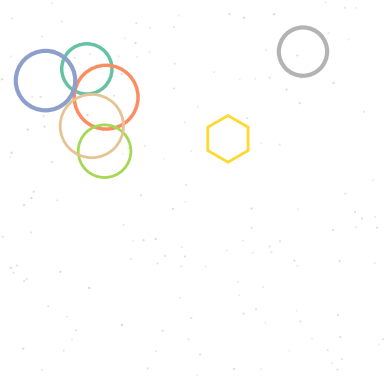[{"shape": "circle", "thickness": 2.5, "radius": 0.33, "center": [0.226, 0.821]}, {"shape": "circle", "thickness": 2.5, "radius": 0.41, "center": [0.276, 0.748]}, {"shape": "circle", "thickness": 3, "radius": 0.39, "center": [0.118, 0.791]}, {"shape": "circle", "thickness": 2, "radius": 0.34, "center": [0.272, 0.607]}, {"shape": "hexagon", "thickness": 2, "radius": 0.3, "center": [0.592, 0.639]}, {"shape": "circle", "thickness": 2, "radius": 0.41, "center": [0.238, 0.673]}, {"shape": "circle", "thickness": 3, "radius": 0.31, "center": [0.787, 0.866]}]